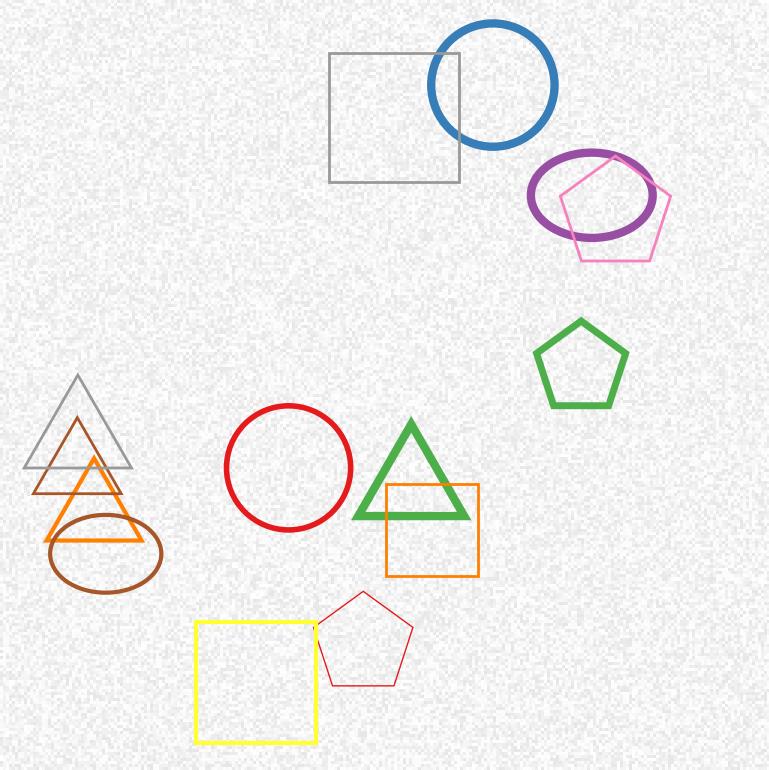[{"shape": "pentagon", "thickness": 0.5, "radius": 0.34, "center": [0.472, 0.164]}, {"shape": "circle", "thickness": 2, "radius": 0.4, "center": [0.375, 0.392]}, {"shape": "circle", "thickness": 3, "radius": 0.4, "center": [0.64, 0.89]}, {"shape": "pentagon", "thickness": 2.5, "radius": 0.3, "center": [0.755, 0.522]}, {"shape": "triangle", "thickness": 3, "radius": 0.4, "center": [0.534, 0.369]}, {"shape": "oval", "thickness": 3, "radius": 0.4, "center": [0.769, 0.746]}, {"shape": "triangle", "thickness": 1.5, "radius": 0.36, "center": [0.122, 0.334]}, {"shape": "square", "thickness": 1, "radius": 0.3, "center": [0.561, 0.312]}, {"shape": "square", "thickness": 1.5, "radius": 0.39, "center": [0.332, 0.113]}, {"shape": "oval", "thickness": 1.5, "radius": 0.36, "center": [0.137, 0.281]}, {"shape": "triangle", "thickness": 1, "radius": 0.33, "center": [0.1, 0.392]}, {"shape": "pentagon", "thickness": 1, "radius": 0.38, "center": [0.799, 0.722]}, {"shape": "square", "thickness": 1, "radius": 0.42, "center": [0.512, 0.847]}, {"shape": "triangle", "thickness": 1, "radius": 0.4, "center": [0.101, 0.432]}]